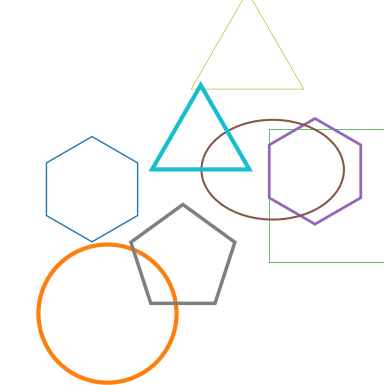[{"shape": "hexagon", "thickness": 1, "radius": 0.68, "center": [0.239, 0.509]}, {"shape": "circle", "thickness": 3, "radius": 0.9, "center": [0.279, 0.185]}, {"shape": "square", "thickness": 0.5, "radius": 0.87, "center": [0.872, 0.492]}, {"shape": "hexagon", "thickness": 2, "radius": 0.69, "center": [0.818, 0.555]}, {"shape": "oval", "thickness": 1.5, "radius": 0.93, "center": [0.708, 0.559]}, {"shape": "pentagon", "thickness": 2.5, "radius": 0.71, "center": [0.475, 0.327]}, {"shape": "triangle", "thickness": 0.5, "radius": 0.84, "center": [0.643, 0.853]}, {"shape": "triangle", "thickness": 3, "radius": 0.73, "center": [0.521, 0.633]}]